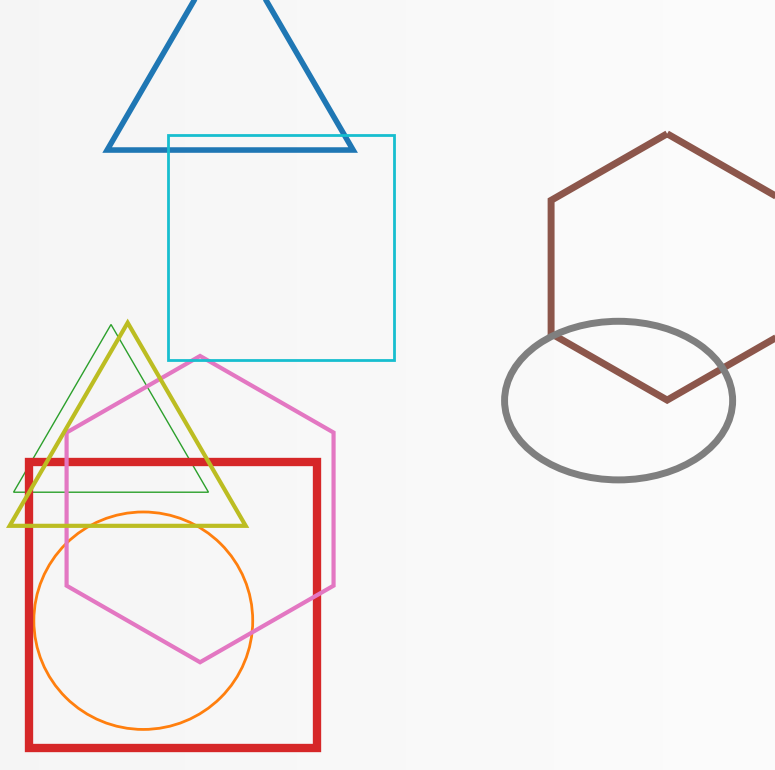[{"shape": "triangle", "thickness": 2, "radius": 0.92, "center": [0.297, 0.897]}, {"shape": "circle", "thickness": 1, "radius": 0.71, "center": [0.185, 0.194]}, {"shape": "triangle", "thickness": 0.5, "radius": 0.73, "center": [0.143, 0.433]}, {"shape": "square", "thickness": 3, "radius": 0.93, "center": [0.223, 0.214]}, {"shape": "hexagon", "thickness": 2.5, "radius": 0.86, "center": [0.861, 0.653]}, {"shape": "hexagon", "thickness": 1.5, "radius": 0.99, "center": [0.258, 0.339]}, {"shape": "oval", "thickness": 2.5, "radius": 0.74, "center": [0.798, 0.48]}, {"shape": "triangle", "thickness": 1.5, "radius": 0.88, "center": [0.165, 0.405]}, {"shape": "square", "thickness": 1, "radius": 0.73, "center": [0.363, 0.678]}]